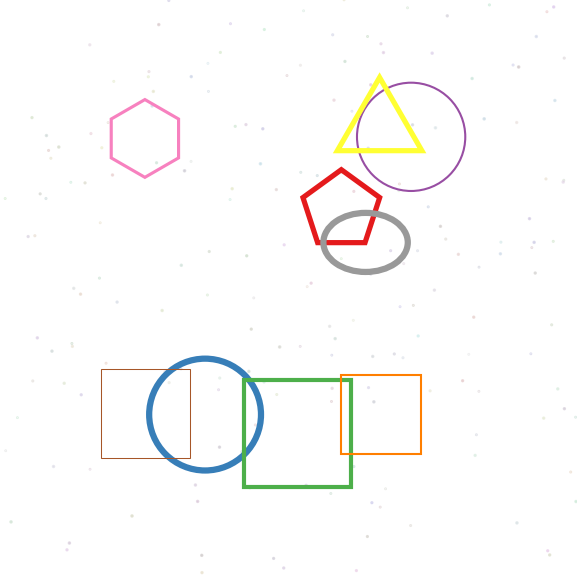[{"shape": "pentagon", "thickness": 2.5, "radius": 0.35, "center": [0.591, 0.635]}, {"shape": "circle", "thickness": 3, "radius": 0.48, "center": [0.355, 0.281]}, {"shape": "square", "thickness": 2, "radius": 0.46, "center": [0.515, 0.249]}, {"shape": "circle", "thickness": 1, "radius": 0.47, "center": [0.712, 0.762]}, {"shape": "square", "thickness": 1, "radius": 0.34, "center": [0.659, 0.281]}, {"shape": "triangle", "thickness": 2.5, "radius": 0.42, "center": [0.657, 0.78]}, {"shape": "square", "thickness": 0.5, "radius": 0.38, "center": [0.251, 0.283]}, {"shape": "hexagon", "thickness": 1.5, "radius": 0.34, "center": [0.251, 0.759]}, {"shape": "oval", "thickness": 3, "radius": 0.37, "center": [0.633, 0.579]}]